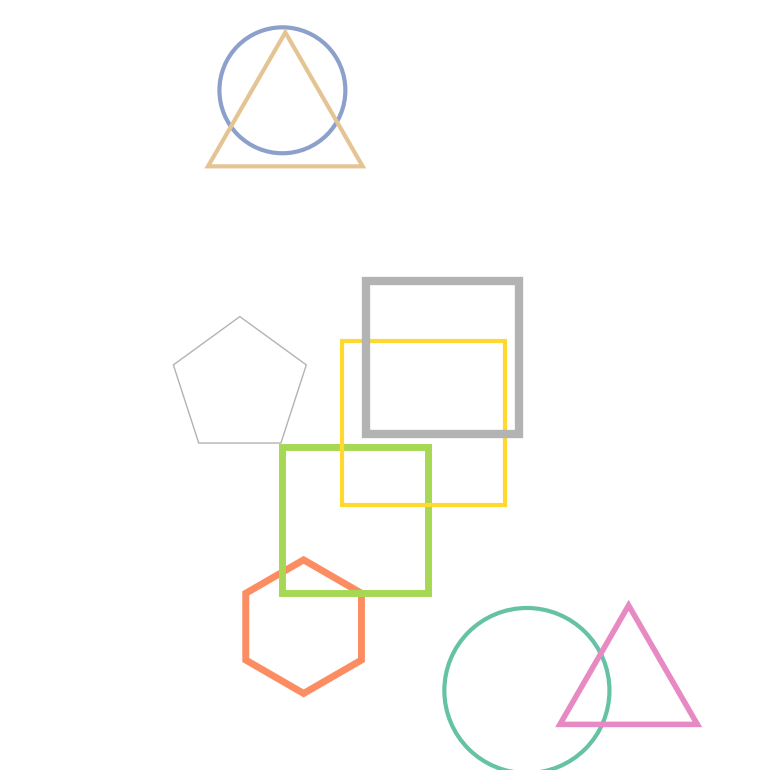[{"shape": "circle", "thickness": 1.5, "radius": 0.54, "center": [0.684, 0.103]}, {"shape": "hexagon", "thickness": 2.5, "radius": 0.43, "center": [0.394, 0.186]}, {"shape": "circle", "thickness": 1.5, "radius": 0.41, "center": [0.367, 0.883]}, {"shape": "triangle", "thickness": 2, "radius": 0.52, "center": [0.816, 0.111]}, {"shape": "square", "thickness": 2.5, "radius": 0.47, "center": [0.461, 0.325]}, {"shape": "square", "thickness": 1.5, "radius": 0.53, "center": [0.55, 0.451]}, {"shape": "triangle", "thickness": 1.5, "radius": 0.58, "center": [0.371, 0.842]}, {"shape": "pentagon", "thickness": 0.5, "radius": 0.45, "center": [0.311, 0.498]}, {"shape": "square", "thickness": 3, "radius": 0.49, "center": [0.575, 0.536]}]